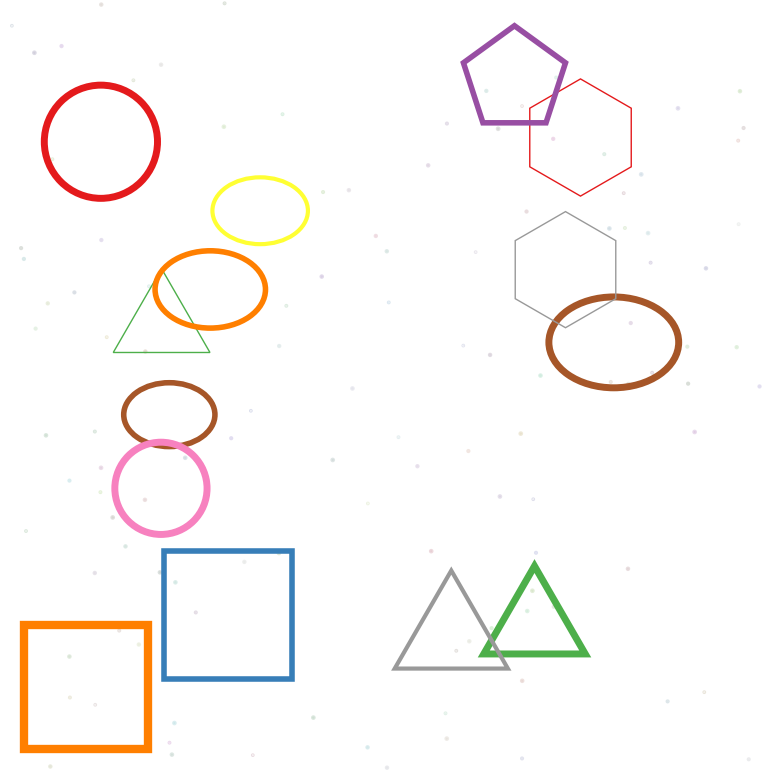[{"shape": "circle", "thickness": 2.5, "radius": 0.37, "center": [0.131, 0.816]}, {"shape": "hexagon", "thickness": 0.5, "radius": 0.38, "center": [0.754, 0.821]}, {"shape": "square", "thickness": 2, "radius": 0.42, "center": [0.296, 0.201]}, {"shape": "triangle", "thickness": 2.5, "radius": 0.38, "center": [0.694, 0.189]}, {"shape": "triangle", "thickness": 0.5, "radius": 0.36, "center": [0.21, 0.578]}, {"shape": "pentagon", "thickness": 2, "radius": 0.35, "center": [0.668, 0.897]}, {"shape": "oval", "thickness": 2, "radius": 0.36, "center": [0.273, 0.624]}, {"shape": "square", "thickness": 3, "radius": 0.4, "center": [0.112, 0.108]}, {"shape": "oval", "thickness": 1.5, "radius": 0.31, "center": [0.338, 0.726]}, {"shape": "oval", "thickness": 2.5, "radius": 0.42, "center": [0.797, 0.555]}, {"shape": "oval", "thickness": 2, "radius": 0.3, "center": [0.22, 0.461]}, {"shape": "circle", "thickness": 2.5, "radius": 0.3, "center": [0.209, 0.366]}, {"shape": "triangle", "thickness": 1.5, "radius": 0.42, "center": [0.586, 0.174]}, {"shape": "hexagon", "thickness": 0.5, "radius": 0.38, "center": [0.734, 0.65]}]